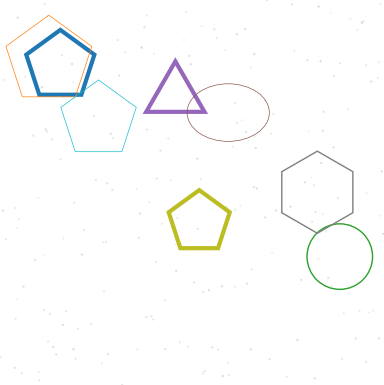[{"shape": "pentagon", "thickness": 3, "radius": 0.47, "center": [0.157, 0.829]}, {"shape": "pentagon", "thickness": 0.5, "radius": 0.59, "center": [0.127, 0.843]}, {"shape": "circle", "thickness": 1, "radius": 0.43, "center": [0.883, 0.334]}, {"shape": "triangle", "thickness": 3, "radius": 0.44, "center": [0.455, 0.753]}, {"shape": "oval", "thickness": 0.5, "radius": 0.53, "center": [0.593, 0.708]}, {"shape": "hexagon", "thickness": 1, "radius": 0.53, "center": [0.824, 0.501]}, {"shape": "pentagon", "thickness": 3, "radius": 0.42, "center": [0.517, 0.423]}, {"shape": "pentagon", "thickness": 0.5, "radius": 0.52, "center": [0.256, 0.689]}]